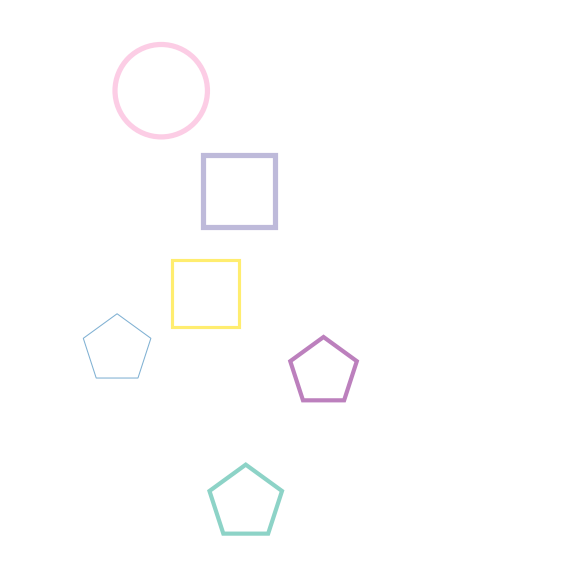[{"shape": "pentagon", "thickness": 2, "radius": 0.33, "center": [0.426, 0.129]}, {"shape": "square", "thickness": 2.5, "radius": 0.31, "center": [0.413, 0.668]}, {"shape": "pentagon", "thickness": 0.5, "radius": 0.31, "center": [0.203, 0.394]}, {"shape": "circle", "thickness": 2.5, "radius": 0.4, "center": [0.279, 0.842]}, {"shape": "pentagon", "thickness": 2, "radius": 0.3, "center": [0.56, 0.355]}, {"shape": "square", "thickness": 1.5, "radius": 0.29, "center": [0.356, 0.491]}]